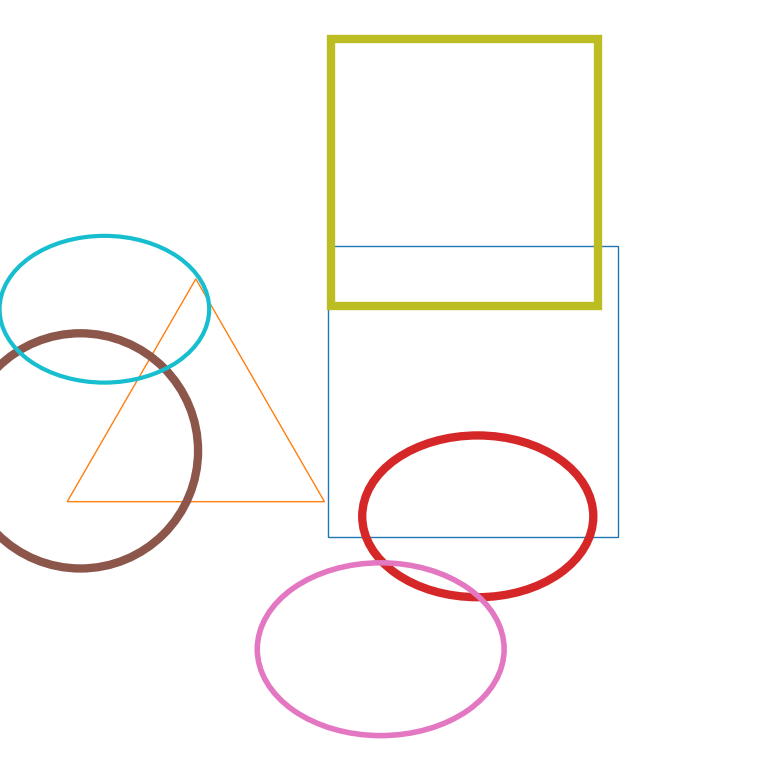[{"shape": "square", "thickness": 0.5, "radius": 0.94, "center": [0.614, 0.492]}, {"shape": "triangle", "thickness": 0.5, "radius": 0.96, "center": [0.254, 0.445]}, {"shape": "oval", "thickness": 3, "radius": 0.75, "center": [0.62, 0.329]}, {"shape": "circle", "thickness": 3, "radius": 0.76, "center": [0.105, 0.414]}, {"shape": "oval", "thickness": 2, "radius": 0.8, "center": [0.494, 0.157]}, {"shape": "square", "thickness": 3, "radius": 0.87, "center": [0.603, 0.776]}, {"shape": "oval", "thickness": 1.5, "radius": 0.68, "center": [0.136, 0.598]}]